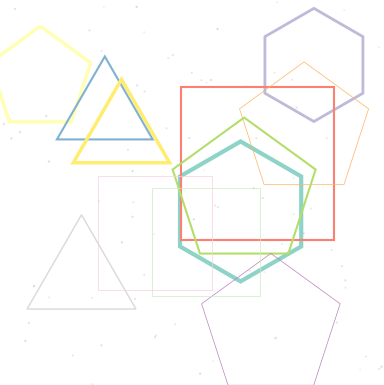[{"shape": "hexagon", "thickness": 3, "radius": 0.91, "center": [0.625, 0.451]}, {"shape": "pentagon", "thickness": 2.5, "radius": 0.69, "center": [0.105, 0.795]}, {"shape": "hexagon", "thickness": 2, "radius": 0.73, "center": [0.815, 0.831]}, {"shape": "square", "thickness": 1.5, "radius": 0.99, "center": [0.668, 0.576]}, {"shape": "triangle", "thickness": 1.5, "radius": 0.72, "center": [0.272, 0.71]}, {"shape": "pentagon", "thickness": 0.5, "radius": 0.88, "center": [0.79, 0.663]}, {"shape": "pentagon", "thickness": 1.5, "radius": 0.98, "center": [0.634, 0.499]}, {"shape": "square", "thickness": 0.5, "radius": 0.74, "center": [0.402, 0.395]}, {"shape": "triangle", "thickness": 1, "radius": 0.82, "center": [0.212, 0.279]}, {"shape": "pentagon", "thickness": 0.5, "radius": 0.95, "center": [0.704, 0.152]}, {"shape": "square", "thickness": 0.5, "radius": 0.7, "center": [0.534, 0.372]}, {"shape": "triangle", "thickness": 2.5, "radius": 0.72, "center": [0.316, 0.65]}]